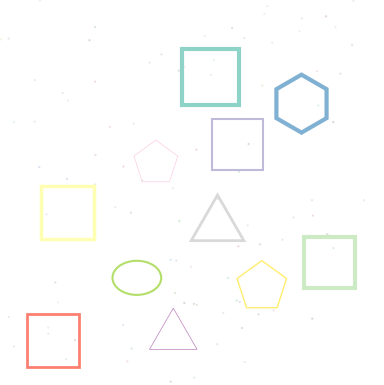[{"shape": "square", "thickness": 3, "radius": 0.37, "center": [0.547, 0.8]}, {"shape": "square", "thickness": 2.5, "radius": 0.35, "center": [0.175, 0.448]}, {"shape": "square", "thickness": 1.5, "radius": 0.33, "center": [0.617, 0.625]}, {"shape": "square", "thickness": 2, "radius": 0.34, "center": [0.138, 0.115]}, {"shape": "hexagon", "thickness": 3, "radius": 0.38, "center": [0.783, 0.731]}, {"shape": "oval", "thickness": 1.5, "radius": 0.32, "center": [0.355, 0.278]}, {"shape": "pentagon", "thickness": 0.5, "radius": 0.3, "center": [0.405, 0.576]}, {"shape": "triangle", "thickness": 2, "radius": 0.4, "center": [0.565, 0.414]}, {"shape": "triangle", "thickness": 0.5, "radius": 0.36, "center": [0.45, 0.128]}, {"shape": "square", "thickness": 3, "radius": 0.34, "center": [0.856, 0.318]}, {"shape": "pentagon", "thickness": 1, "radius": 0.34, "center": [0.68, 0.256]}]